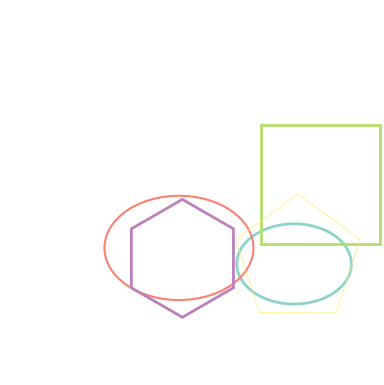[{"shape": "oval", "thickness": 2, "radius": 0.74, "center": [0.764, 0.314]}, {"shape": "oval", "thickness": 1.5, "radius": 0.97, "center": [0.465, 0.356]}, {"shape": "square", "thickness": 2, "radius": 0.77, "center": [0.832, 0.52]}, {"shape": "hexagon", "thickness": 2, "radius": 0.77, "center": [0.474, 0.329]}, {"shape": "pentagon", "thickness": 0.5, "radius": 0.85, "center": [0.774, 0.325]}]